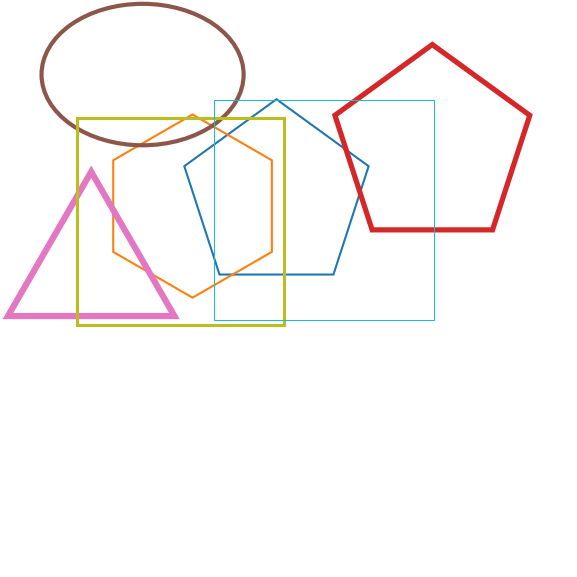[{"shape": "pentagon", "thickness": 1, "radius": 0.84, "center": [0.479, 0.659]}, {"shape": "hexagon", "thickness": 1, "radius": 0.79, "center": [0.333, 0.642]}, {"shape": "pentagon", "thickness": 2.5, "radius": 0.89, "center": [0.749, 0.745]}, {"shape": "oval", "thickness": 2, "radius": 0.87, "center": [0.247, 0.87]}, {"shape": "triangle", "thickness": 3, "radius": 0.83, "center": [0.158, 0.535]}, {"shape": "square", "thickness": 1.5, "radius": 0.9, "center": [0.312, 0.616]}, {"shape": "square", "thickness": 0.5, "radius": 0.95, "center": [0.56, 0.635]}]